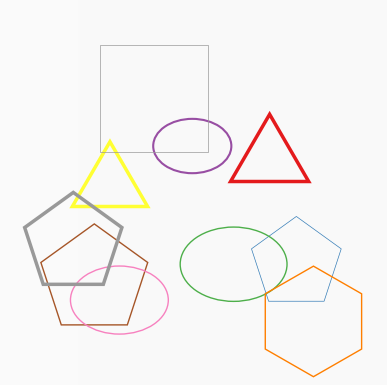[{"shape": "triangle", "thickness": 2.5, "radius": 0.58, "center": [0.696, 0.587]}, {"shape": "pentagon", "thickness": 0.5, "radius": 0.61, "center": [0.765, 0.316]}, {"shape": "oval", "thickness": 1, "radius": 0.69, "center": [0.603, 0.314]}, {"shape": "oval", "thickness": 1.5, "radius": 0.5, "center": [0.496, 0.621]}, {"shape": "hexagon", "thickness": 1, "radius": 0.72, "center": [0.809, 0.165]}, {"shape": "triangle", "thickness": 2.5, "radius": 0.56, "center": [0.284, 0.52]}, {"shape": "pentagon", "thickness": 1, "radius": 0.72, "center": [0.243, 0.273]}, {"shape": "oval", "thickness": 1, "radius": 0.63, "center": [0.308, 0.221]}, {"shape": "square", "thickness": 0.5, "radius": 0.7, "center": [0.397, 0.744]}, {"shape": "pentagon", "thickness": 2.5, "radius": 0.66, "center": [0.189, 0.368]}]